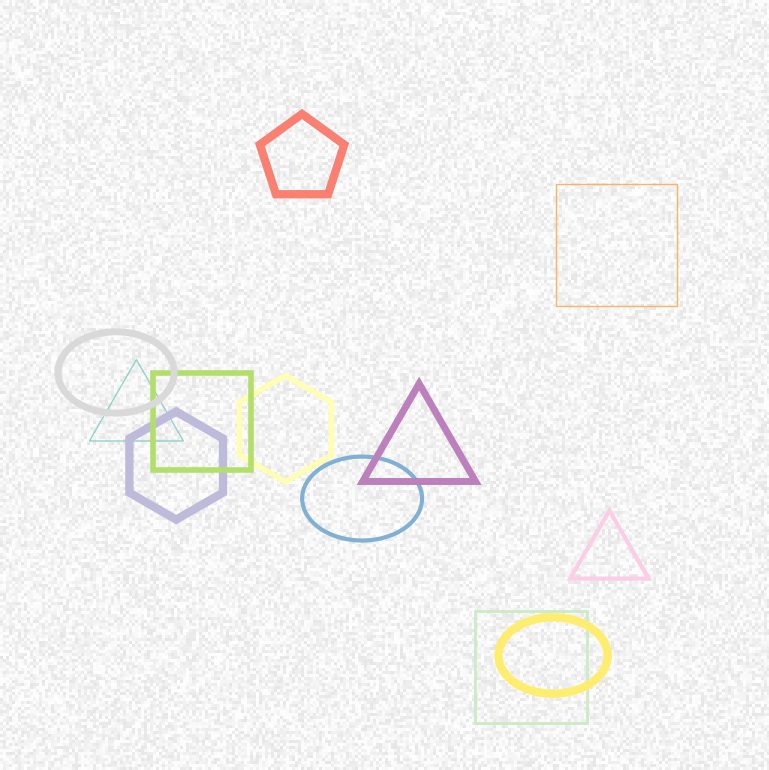[{"shape": "triangle", "thickness": 0.5, "radius": 0.35, "center": [0.177, 0.463]}, {"shape": "hexagon", "thickness": 2, "radius": 0.34, "center": [0.371, 0.443]}, {"shape": "hexagon", "thickness": 3, "radius": 0.35, "center": [0.229, 0.395]}, {"shape": "pentagon", "thickness": 3, "radius": 0.29, "center": [0.392, 0.794]}, {"shape": "oval", "thickness": 1.5, "radius": 0.39, "center": [0.47, 0.353]}, {"shape": "square", "thickness": 0.5, "radius": 0.39, "center": [0.801, 0.682]}, {"shape": "square", "thickness": 2, "radius": 0.32, "center": [0.262, 0.453]}, {"shape": "triangle", "thickness": 1.5, "radius": 0.29, "center": [0.791, 0.278]}, {"shape": "oval", "thickness": 2.5, "radius": 0.38, "center": [0.151, 0.516]}, {"shape": "triangle", "thickness": 2.5, "radius": 0.42, "center": [0.544, 0.417]}, {"shape": "square", "thickness": 1, "radius": 0.36, "center": [0.689, 0.134]}, {"shape": "oval", "thickness": 3, "radius": 0.35, "center": [0.718, 0.149]}]